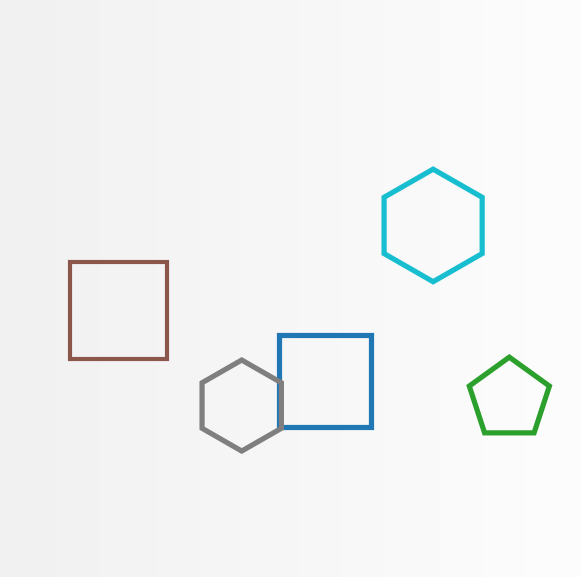[{"shape": "square", "thickness": 2.5, "radius": 0.4, "center": [0.559, 0.339]}, {"shape": "pentagon", "thickness": 2.5, "radius": 0.36, "center": [0.876, 0.308]}, {"shape": "square", "thickness": 2, "radius": 0.42, "center": [0.204, 0.462]}, {"shape": "hexagon", "thickness": 2.5, "radius": 0.39, "center": [0.416, 0.297]}, {"shape": "hexagon", "thickness": 2.5, "radius": 0.49, "center": [0.745, 0.609]}]